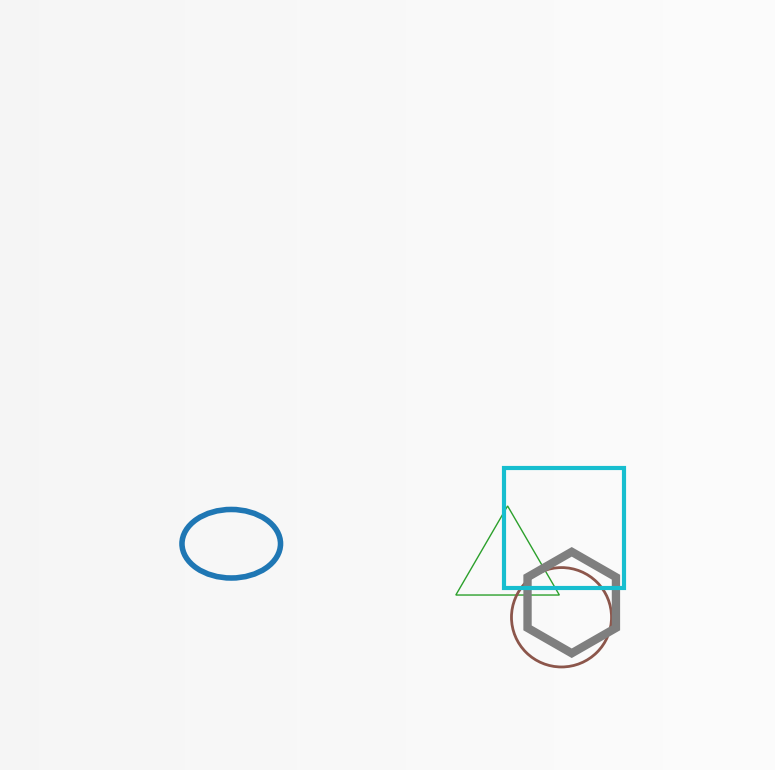[{"shape": "oval", "thickness": 2, "radius": 0.32, "center": [0.298, 0.294]}, {"shape": "triangle", "thickness": 0.5, "radius": 0.39, "center": [0.655, 0.266]}, {"shape": "circle", "thickness": 1, "radius": 0.32, "center": [0.725, 0.198]}, {"shape": "hexagon", "thickness": 3, "radius": 0.33, "center": [0.738, 0.217]}, {"shape": "square", "thickness": 1.5, "radius": 0.39, "center": [0.727, 0.314]}]